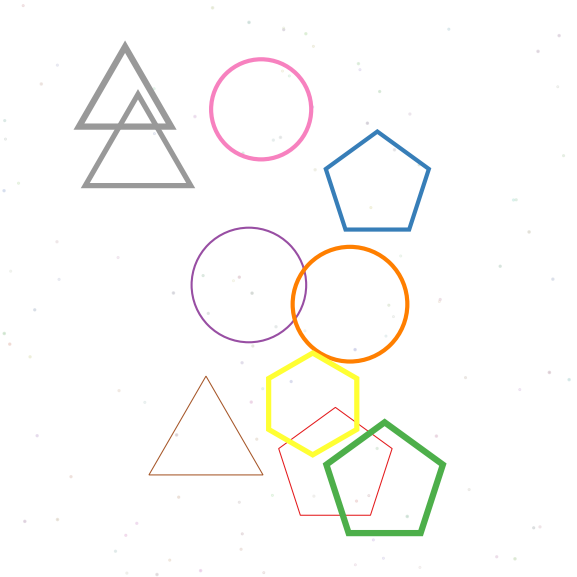[{"shape": "pentagon", "thickness": 0.5, "radius": 0.52, "center": [0.581, 0.19]}, {"shape": "pentagon", "thickness": 2, "radius": 0.47, "center": [0.653, 0.678]}, {"shape": "pentagon", "thickness": 3, "radius": 0.53, "center": [0.666, 0.162]}, {"shape": "circle", "thickness": 1, "radius": 0.5, "center": [0.431, 0.506]}, {"shape": "circle", "thickness": 2, "radius": 0.5, "center": [0.606, 0.472]}, {"shape": "hexagon", "thickness": 2.5, "radius": 0.44, "center": [0.542, 0.3]}, {"shape": "triangle", "thickness": 0.5, "radius": 0.57, "center": [0.357, 0.234]}, {"shape": "circle", "thickness": 2, "radius": 0.43, "center": [0.452, 0.81]}, {"shape": "triangle", "thickness": 3, "radius": 0.46, "center": [0.217, 0.826]}, {"shape": "triangle", "thickness": 2.5, "radius": 0.53, "center": [0.239, 0.73]}]